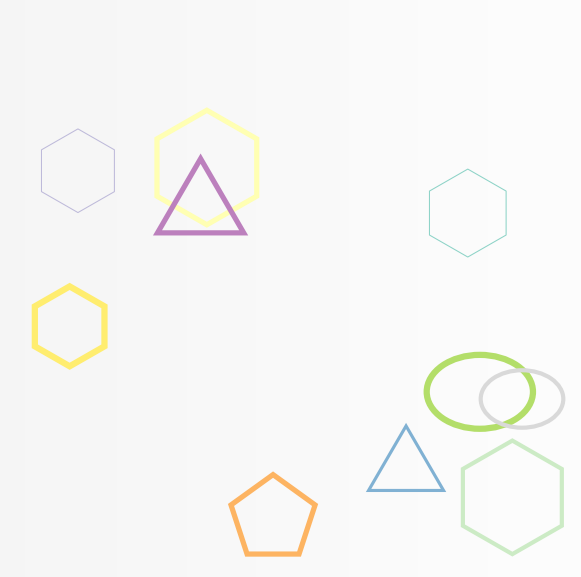[{"shape": "hexagon", "thickness": 0.5, "radius": 0.38, "center": [0.805, 0.63]}, {"shape": "hexagon", "thickness": 2.5, "radius": 0.5, "center": [0.356, 0.709]}, {"shape": "hexagon", "thickness": 0.5, "radius": 0.36, "center": [0.134, 0.703]}, {"shape": "triangle", "thickness": 1.5, "radius": 0.37, "center": [0.699, 0.187]}, {"shape": "pentagon", "thickness": 2.5, "radius": 0.38, "center": [0.47, 0.101]}, {"shape": "oval", "thickness": 3, "radius": 0.46, "center": [0.826, 0.321]}, {"shape": "oval", "thickness": 2, "radius": 0.36, "center": [0.898, 0.308]}, {"shape": "triangle", "thickness": 2.5, "radius": 0.43, "center": [0.345, 0.639]}, {"shape": "hexagon", "thickness": 2, "radius": 0.49, "center": [0.881, 0.138]}, {"shape": "hexagon", "thickness": 3, "radius": 0.35, "center": [0.12, 0.434]}]